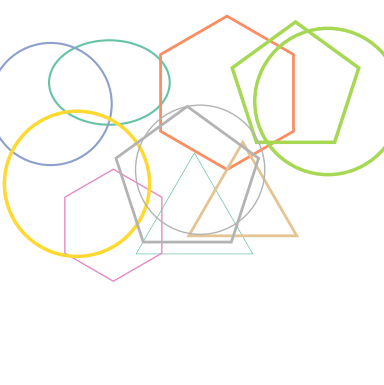[{"shape": "oval", "thickness": 1.5, "radius": 0.78, "center": [0.284, 0.786]}, {"shape": "triangle", "thickness": 0.5, "radius": 0.87, "center": [0.505, 0.428]}, {"shape": "hexagon", "thickness": 2, "radius": 1.0, "center": [0.59, 0.759]}, {"shape": "circle", "thickness": 1.5, "radius": 0.79, "center": [0.132, 0.73]}, {"shape": "hexagon", "thickness": 1, "radius": 0.73, "center": [0.294, 0.415]}, {"shape": "circle", "thickness": 2.5, "radius": 0.95, "center": [0.852, 0.736]}, {"shape": "pentagon", "thickness": 2.5, "radius": 0.86, "center": [0.768, 0.77]}, {"shape": "circle", "thickness": 2.5, "radius": 0.94, "center": [0.2, 0.523]}, {"shape": "triangle", "thickness": 2, "radius": 0.81, "center": [0.63, 0.468]}, {"shape": "circle", "thickness": 1, "radius": 0.84, "center": [0.52, 0.559]}, {"shape": "pentagon", "thickness": 2, "radius": 0.97, "center": [0.486, 0.529]}]